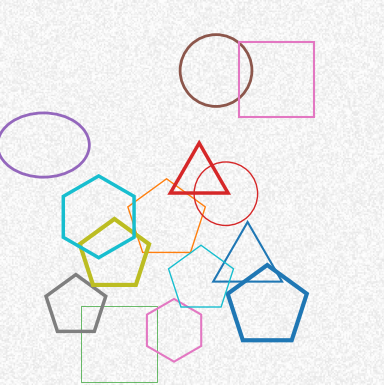[{"shape": "pentagon", "thickness": 3, "radius": 0.54, "center": [0.694, 0.204]}, {"shape": "triangle", "thickness": 1.5, "radius": 0.52, "center": [0.643, 0.32]}, {"shape": "pentagon", "thickness": 1, "radius": 0.53, "center": [0.433, 0.43]}, {"shape": "square", "thickness": 0.5, "radius": 0.49, "center": [0.31, 0.106]}, {"shape": "circle", "thickness": 1, "radius": 0.41, "center": [0.587, 0.497]}, {"shape": "triangle", "thickness": 2.5, "radius": 0.43, "center": [0.517, 0.542]}, {"shape": "oval", "thickness": 2, "radius": 0.6, "center": [0.113, 0.623]}, {"shape": "circle", "thickness": 2, "radius": 0.47, "center": [0.561, 0.817]}, {"shape": "hexagon", "thickness": 1.5, "radius": 0.41, "center": [0.452, 0.142]}, {"shape": "square", "thickness": 1.5, "radius": 0.49, "center": [0.718, 0.793]}, {"shape": "pentagon", "thickness": 2.5, "radius": 0.41, "center": [0.197, 0.205]}, {"shape": "pentagon", "thickness": 3, "radius": 0.47, "center": [0.297, 0.337]}, {"shape": "hexagon", "thickness": 2.5, "radius": 0.53, "center": [0.256, 0.437]}, {"shape": "pentagon", "thickness": 1, "radius": 0.44, "center": [0.522, 0.274]}]